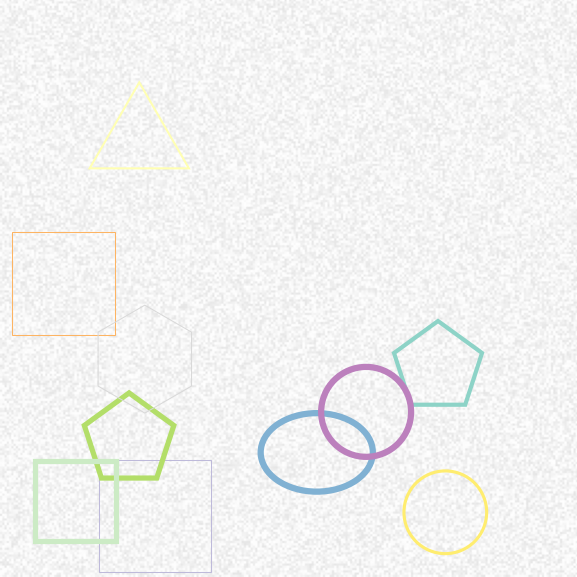[{"shape": "pentagon", "thickness": 2, "radius": 0.4, "center": [0.758, 0.363]}, {"shape": "triangle", "thickness": 1, "radius": 0.5, "center": [0.241, 0.757]}, {"shape": "square", "thickness": 0.5, "radius": 0.49, "center": [0.268, 0.106]}, {"shape": "oval", "thickness": 3, "radius": 0.49, "center": [0.549, 0.216]}, {"shape": "square", "thickness": 0.5, "radius": 0.45, "center": [0.11, 0.508]}, {"shape": "pentagon", "thickness": 2.5, "radius": 0.41, "center": [0.224, 0.237]}, {"shape": "hexagon", "thickness": 0.5, "radius": 0.47, "center": [0.251, 0.377]}, {"shape": "circle", "thickness": 3, "radius": 0.39, "center": [0.634, 0.286]}, {"shape": "square", "thickness": 2.5, "radius": 0.35, "center": [0.131, 0.131]}, {"shape": "circle", "thickness": 1.5, "radius": 0.36, "center": [0.771, 0.112]}]